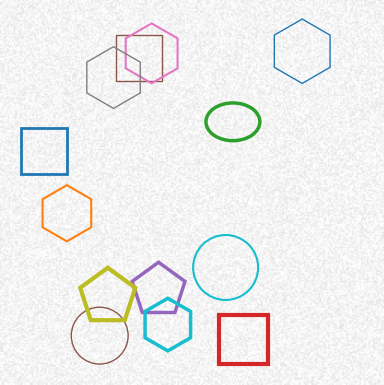[{"shape": "square", "thickness": 2, "radius": 0.3, "center": [0.115, 0.607]}, {"shape": "hexagon", "thickness": 1, "radius": 0.42, "center": [0.785, 0.867]}, {"shape": "hexagon", "thickness": 1.5, "radius": 0.36, "center": [0.174, 0.446]}, {"shape": "oval", "thickness": 2.5, "radius": 0.35, "center": [0.605, 0.684]}, {"shape": "square", "thickness": 3, "radius": 0.32, "center": [0.633, 0.118]}, {"shape": "pentagon", "thickness": 2.5, "radius": 0.36, "center": [0.412, 0.247]}, {"shape": "circle", "thickness": 1, "radius": 0.37, "center": [0.259, 0.128]}, {"shape": "square", "thickness": 1, "radius": 0.3, "center": [0.362, 0.85]}, {"shape": "hexagon", "thickness": 1.5, "radius": 0.39, "center": [0.394, 0.861]}, {"shape": "hexagon", "thickness": 1, "radius": 0.4, "center": [0.295, 0.799]}, {"shape": "pentagon", "thickness": 3, "radius": 0.38, "center": [0.28, 0.229]}, {"shape": "circle", "thickness": 1.5, "radius": 0.42, "center": [0.586, 0.305]}, {"shape": "hexagon", "thickness": 2.5, "radius": 0.34, "center": [0.436, 0.157]}]